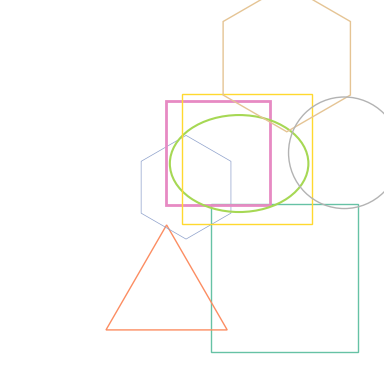[{"shape": "square", "thickness": 1, "radius": 0.96, "center": [0.739, 0.278]}, {"shape": "triangle", "thickness": 1, "radius": 0.91, "center": [0.433, 0.234]}, {"shape": "hexagon", "thickness": 0.5, "radius": 0.67, "center": [0.483, 0.514]}, {"shape": "square", "thickness": 2, "radius": 0.67, "center": [0.567, 0.603]}, {"shape": "oval", "thickness": 1.5, "radius": 0.9, "center": [0.621, 0.575]}, {"shape": "square", "thickness": 1, "radius": 0.85, "center": [0.641, 0.587]}, {"shape": "hexagon", "thickness": 1, "radius": 0.95, "center": [0.745, 0.849]}, {"shape": "circle", "thickness": 1, "radius": 0.72, "center": [0.894, 0.603]}]